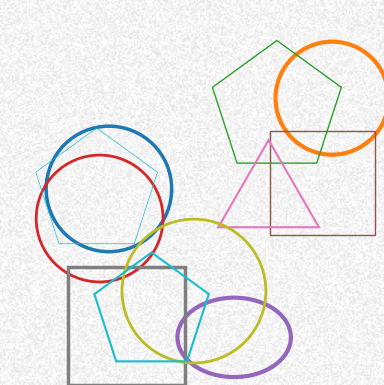[{"shape": "circle", "thickness": 2.5, "radius": 0.81, "center": [0.283, 0.509]}, {"shape": "circle", "thickness": 3, "radius": 0.73, "center": [0.862, 0.745]}, {"shape": "pentagon", "thickness": 1, "radius": 0.88, "center": [0.719, 0.719]}, {"shape": "circle", "thickness": 2, "radius": 0.82, "center": [0.259, 0.432]}, {"shape": "oval", "thickness": 3, "radius": 0.74, "center": [0.608, 0.124]}, {"shape": "square", "thickness": 1, "radius": 0.68, "center": [0.838, 0.525]}, {"shape": "triangle", "thickness": 1.5, "radius": 0.75, "center": [0.698, 0.485]}, {"shape": "square", "thickness": 2.5, "radius": 0.77, "center": [0.329, 0.154]}, {"shape": "circle", "thickness": 2, "radius": 0.93, "center": [0.504, 0.244]}, {"shape": "pentagon", "thickness": 1.5, "radius": 0.78, "center": [0.394, 0.188]}, {"shape": "pentagon", "thickness": 0.5, "radius": 0.83, "center": [0.251, 0.501]}]